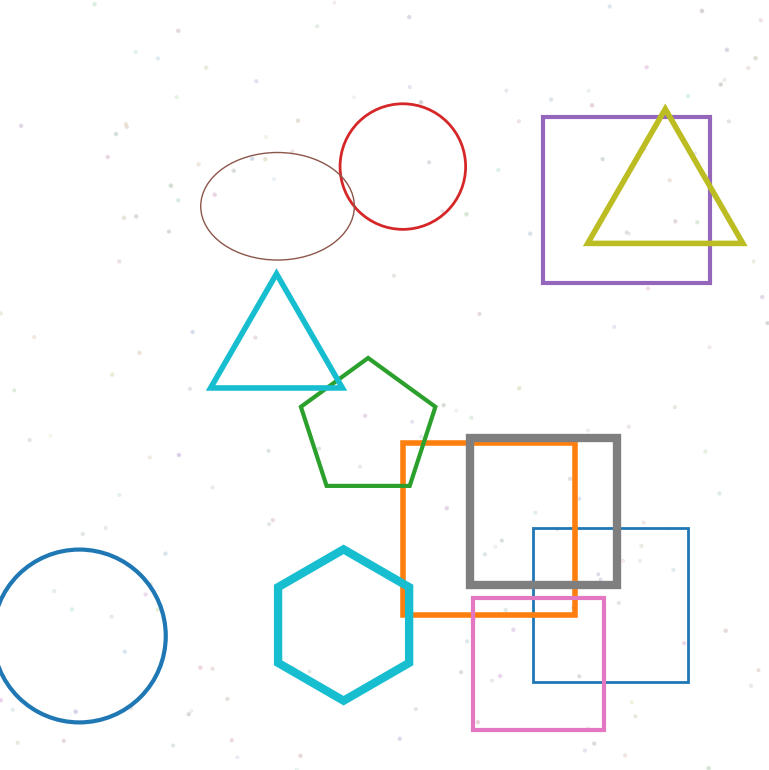[{"shape": "square", "thickness": 1, "radius": 0.5, "center": [0.793, 0.214]}, {"shape": "circle", "thickness": 1.5, "radius": 0.56, "center": [0.103, 0.174]}, {"shape": "square", "thickness": 2, "radius": 0.56, "center": [0.635, 0.313]}, {"shape": "pentagon", "thickness": 1.5, "radius": 0.46, "center": [0.478, 0.443]}, {"shape": "circle", "thickness": 1, "radius": 0.41, "center": [0.523, 0.784]}, {"shape": "square", "thickness": 1.5, "radius": 0.54, "center": [0.814, 0.741]}, {"shape": "oval", "thickness": 0.5, "radius": 0.5, "center": [0.36, 0.732]}, {"shape": "square", "thickness": 1.5, "radius": 0.43, "center": [0.699, 0.138]}, {"shape": "square", "thickness": 3, "radius": 0.48, "center": [0.705, 0.336]}, {"shape": "triangle", "thickness": 2, "radius": 0.58, "center": [0.864, 0.742]}, {"shape": "hexagon", "thickness": 3, "radius": 0.49, "center": [0.446, 0.188]}, {"shape": "triangle", "thickness": 2, "radius": 0.49, "center": [0.359, 0.546]}]